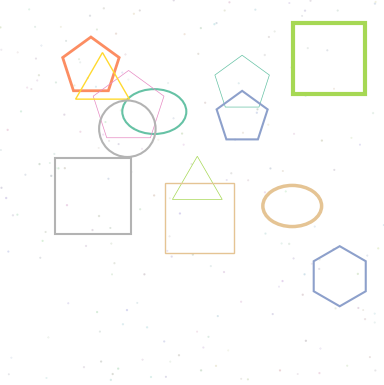[{"shape": "oval", "thickness": 1.5, "radius": 0.42, "center": [0.401, 0.71]}, {"shape": "pentagon", "thickness": 0.5, "radius": 0.37, "center": [0.629, 0.782]}, {"shape": "pentagon", "thickness": 2, "radius": 0.39, "center": [0.236, 0.827]}, {"shape": "hexagon", "thickness": 1.5, "radius": 0.39, "center": [0.882, 0.283]}, {"shape": "pentagon", "thickness": 1.5, "radius": 0.35, "center": [0.629, 0.694]}, {"shape": "pentagon", "thickness": 0.5, "radius": 0.48, "center": [0.334, 0.72]}, {"shape": "square", "thickness": 3, "radius": 0.47, "center": [0.854, 0.848]}, {"shape": "triangle", "thickness": 0.5, "radius": 0.37, "center": [0.513, 0.519]}, {"shape": "triangle", "thickness": 1, "radius": 0.4, "center": [0.266, 0.783]}, {"shape": "square", "thickness": 1, "radius": 0.45, "center": [0.518, 0.434]}, {"shape": "oval", "thickness": 2.5, "radius": 0.38, "center": [0.759, 0.465]}, {"shape": "square", "thickness": 1.5, "radius": 0.49, "center": [0.241, 0.49]}, {"shape": "circle", "thickness": 1.5, "radius": 0.37, "center": [0.331, 0.666]}]